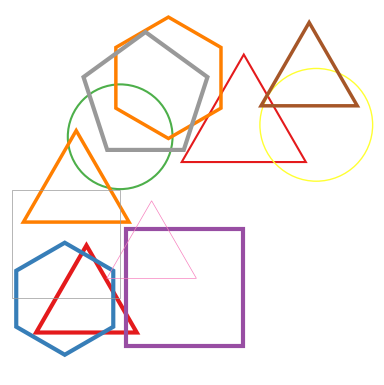[{"shape": "triangle", "thickness": 1.5, "radius": 0.93, "center": [0.633, 0.672]}, {"shape": "triangle", "thickness": 3, "radius": 0.75, "center": [0.225, 0.212]}, {"shape": "hexagon", "thickness": 3, "radius": 0.73, "center": [0.168, 0.224]}, {"shape": "circle", "thickness": 1.5, "radius": 0.68, "center": [0.312, 0.645]}, {"shape": "square", "thickness": 3, "radius": 0.76, "center": [0.48, 0.253]}, {"shape": "triangle", "thickness": 2.5, "radius": 0.79, "center": [0.198, 0.502]}, {"shape": "hexagon", "thickness": 2.5, "radius": 0.79, "center": [0.437, 0.798]}, {"shape": "circle", "thickness": 1, "radius": 0.73, "center": [0.821, 0.676]}, {"shape": "triangle", "thickness": 2.5, "radius": 0.72, "center": [0.803, 0.797]}, {"shape": "triangle", "thickness": 0.5, "radius": 0.67, "center": [0.394, 0.344]}, {"shape": "pentagon", "thickness": 3, "radius": 0.85, "center": [0.378, 0.748]}, {"shape": "square", "thickness": 0.5, "radius": 0.7, "center": [0.17, 0.367]}]